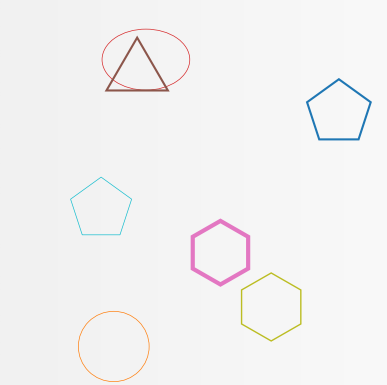[{"shape": "pentagon", "thickness": 1.5, "radius": 0.43, "center": [0.875, 0.708]}, {"shape": "circle", "thickness": 0.5, "radius": 0.46, "center": [0.294, 0.1]}, {"shape": "oval", "thickness": 0.5, "radius": 0.57, "center": [0.377, 0.845]}, {"shape": "triangle", "thickness": 1.5, "radius": 0.46, "center": [0.354, 0.811]}, {"shape": "hexagon", "thickness": 3, "radius": 0.41, "center": [0.569, 0.344]}, {"shape": "hexagon", "thickness": 1, "radius": 0.44, "center": [0.7, 0.203]}, {"shape": "pentagon", "thickness": 0.5, "radius": 0.41, "center": [0.261, 0.457]}]